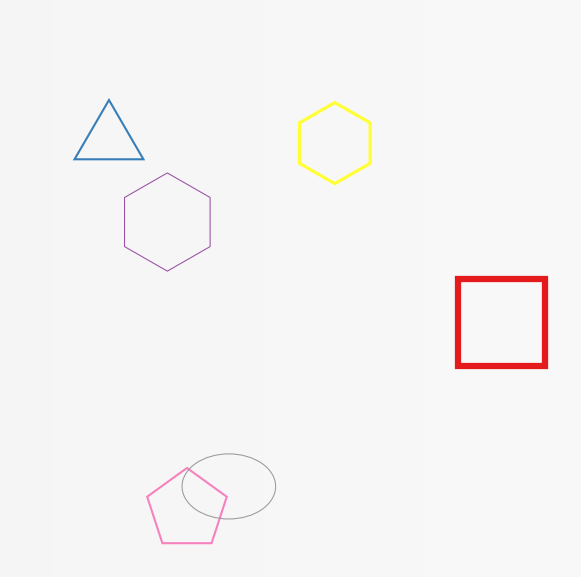[{"shape": "square", "thickness": 3, "radius": 0.38, "center": [0.862, 0.441]}, {"shape": "triangle", "thickness": 1, "radius": 0.34, "center": [0.188, 0.758]}, {"shape": "hexagon", "thickness": 0.5, "radius": 0.43, "center": [0.288, 0.615]}, {"shape": "hexagon", "thickness": 1.5, "radius": 0.35, "center": [0.576, 0.751]}, {"shape": "pentagon", "thickness": 1, "radius": 0.36, "center": [0.322, 0.117]}, {"shape": "oval", "thickness": 0.5, "radius": 0.4, "center": [0.394, 0.157]}]